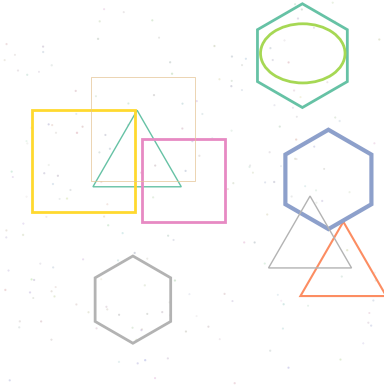[{"shape": "hexagon", "thickness": 2, "radius": 0.67, "center": [0.785, 0.855]}, {"shape": "triangle", "thickness": 1, "radius": 0.66, "center": [0.356, 0.581]}, {"shape": "triangle", "thickness": 1.5, "radius": 0.64, "center": [0.892, 0.295]}, {"shape": "hexagon", "thickness": 3, "radius": 0.65, "center": [0.853, 0.534]}, {"shape": "square", "thickness": 2, "radius": 0.54, "center": [0.477, 0.531]}, {"shape": "oval", "thickness": 2, "radius": 0.55, "center": [0.786, 0.861]}, {"shape": "square", "thickness": 2, "radius": 0.66, "center": [0.217, 0.582]}, {"shape": "square", "thickness": 0.5, "radius": 0.68, "center": [0.371, 0.664]}, {"shape": "triangle", "thickness": 1, "radius": 0.62, "center": [0.805, 0.366]}, {"shape": "hexagon", "thickness": 2, "radius": 0.57, "center": [0.345, 0.222]}]